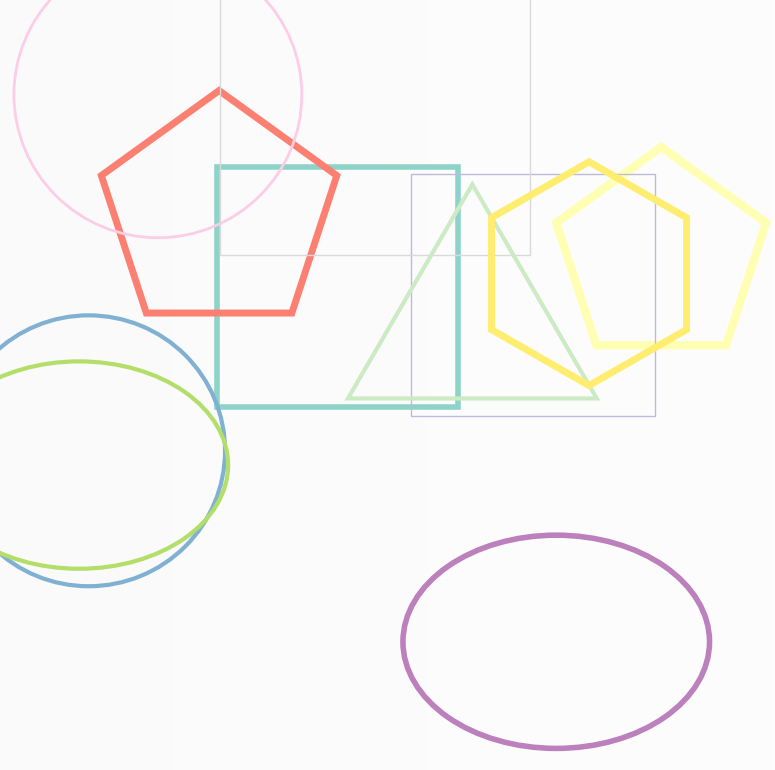[{"shape": "square", "thickness": 2, "radius": 0.78, "center": [0.435, 0.627]}, {"shape": "pentagon", "thickness": 3, "radius": 0.71, "center": [0.853, 0.667]}, {"shape": "square", "thickness": 0.5, "radius": 0.79, "center": [0.688, 0.617]}, {"shape": "pentagon", "thickness": 2.5, "radius": 0.8, "center": [0.283, 0.723]}, {"shape": "circle", "thickness": 1.5, "radius": 0.88, "center": [0.114, 0.415]}, {"shape": "oval", "thickness": 1.5, "radius": 0.96, "center": [0.102, 0.396]}, {"shape": "circle", "thickness": 1, "radius": 0.93, "center": [0.204, 0.877]}, {"shape": "square", "thickness": 0.5, "radius": 1.0, "center": [0.484, 0.868]}, {"shape": "oval", "thickness": 2, "radius": 0.99, "center": [0.718, 0.167]}, {"shape": "triangle", "thickness": 1.5, "radius": 0.93, "center": [0.609, 0.575]}, {"shape": "hexagon", "thickness": 2.5, "radius": 0.73, "center": [0.76, 0.645]}]